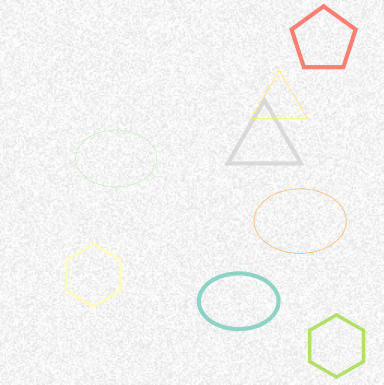[{"shape": "oval", "thickness": 3, "radius": 0.52, "center": [0.62, 0.217]}, {"shape": "hexagon", "thickness": 1.5, "radius": 0.4, "center": [0.243, 0.285]}, {"shape": "pentagon", "thickness": 3, "radius": 0.44, "center": [0.841, 0.896]}, {"shape": "oval", "thickness": 0.5, "radius": 0.6, "center": [0.78, 0.426]}, {"shape": "hexagon", "thickness": 2.5, "radius": 0.4, "center": [0.874, 0.101]}, {"shape": "triangle", "thickness": 3, "radius": 0.55, "center": [0.687, 0.63]}, {"shape": "oval", "thickness": 0.5, "radius": 0.53, "center": [0.302, 0.588]}, {"shape": "triangle", "thickness": 0.5, "radius": 0.42, "center": [0.725, 0.734]}]